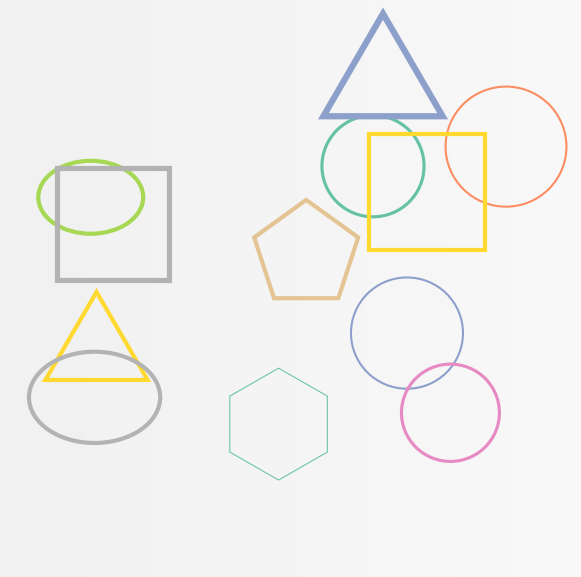[{"shape": "circle", "thickness": 1.5, "radius": 0.44, "center": [0.642, 0.712]}, {"shape": "hexagon", "thickness": 0.5, "radius": 0.48, "center": [0.479, 0.265]}, {"shape": "circle", "thickness": 1, "radius": 0.52, "center": [0.871, 0.745]}, {"shape": "triangle", "thickness": 3, "radius": 0.59, "center": [0.659, 0.857]}, {"shape": "circle", "thickness": 1, "radius": 0.48, "center": [0.7, 0.422]}, {"shape": "circle", "thickness": 1.5, "radius": 0.42, "center": [0.775, 0.284]}, {"shape": "oval", "thickness": 2, "radius": 0.45, "center": [0.156, 0.658]}, {"shape": "square", "thickness": 2, "radius": 0.5, "center": [0.735, 0.667]}, {"shape": "triangle", "thickness": 2, "radius": 0.51, "center": [0.166, 0.392]}, {"shape": "pentagon", "thickness": 2, "radius": 0.47, "center": [0.527, 0.559]}, {"shape": "square", "thickness": 2.5, "radius": 0.48, "center": [0.194, 0.611]}, {"shape": "oval", "thickness": 2, "radius": 0.56, "center": [0.163, 0.311]}]